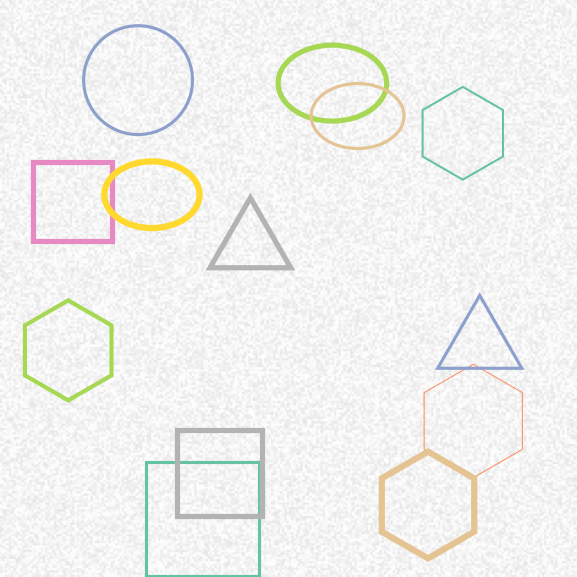[{"shape": "hexagon", "thickness": 1, "radius": 0.4, "center": [0.801, 0.768]}, {"shape": "square", "thickness": 1.5, "radius": 0.49, "center": [0.351, 0.1]}, {"shape": "hexagon", "thickness": 0.5, "radius": 0.49, "center": [0.819, 0.27]}, {"shape": "triangle", "thickness": 1.5, "radius": 0.42, "center": [0.831, 0.403]}, {"shape": "circle", "thickness": 1.5, "radius": 0.47, "center": [0.239, 0.86]}, {"shape": "square", "thickness": 2.5, "radius": 0.34, "center": [0.125, 0.65]}, {"shape": "hexagon", "thickness": 2, "radius": 0.43, "center": [0.118, 0.392]}, {"shape": "oval", "thickness": 2.5, "radius": 0.47, "center": [0.576, 0.855]}, {"shape": "oval", "thickness": 3, "radius": 0.41, "center": [0.263, 0.662]}, {"shape": "hexagon", "thickness": 3, "radius": 0.46, "center": [0.741, 0.125]}, {"shape": "oval", "thickness": 1.5, "radius": 0.4, "center": [0.619, 0.798]}, {"shape": "triangle", "thickness": 2.5, "radius": 0.4, "center": [0.434, 0.576]}, {"shape": "square", "thickness": 2.5, "radius": 0.37, "center": [0.38, 0.18]}]